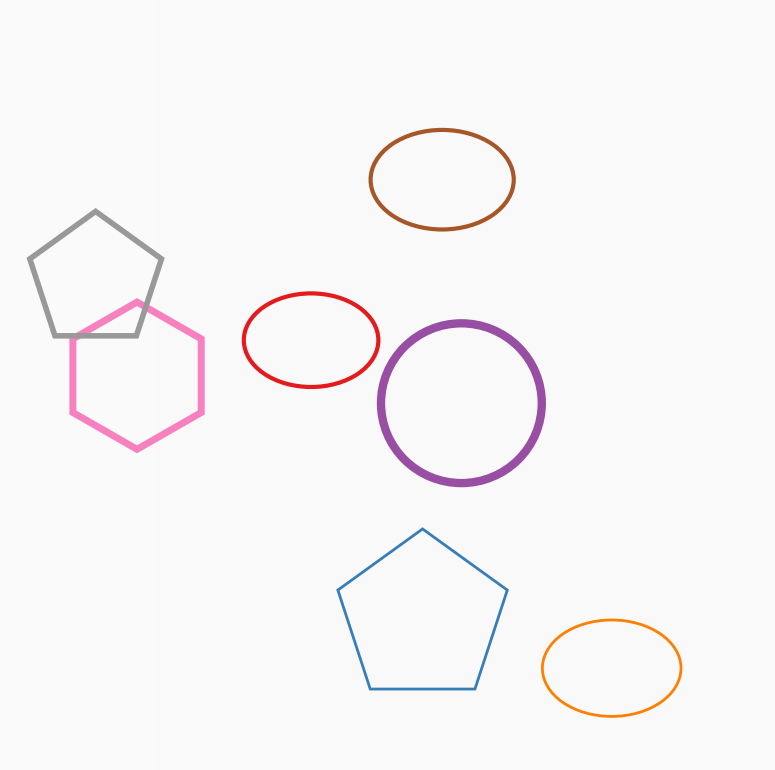[{"shape": "oval", "thickness": 1.5, "radius": 0.43, "center": [0.401, 0.558]}, {"shape": "pentagon", "thickness": 1, "radius": 0.57, "center": [0.545, 0.198]}, {"shape": "circle", "thickness": 3, "radius": 0.52, "center": [0.595, 0.476]}, {"shape": "oval", "thickness": 1, "radius": 0.45, "center": [0.789, 0.132]}, {"shape": "oval", "thickness": 1.5, "radius": 0.46, "center": [0.571, 0.767]}, {"shape": "hexagon", "thickness": 2.5, "radius": 0.48, "center": [0.177, 0.512]}, {"shape": "pentagon", "thickness": 2, "radius": 0.45, "center": [0.123, 0.636]}]